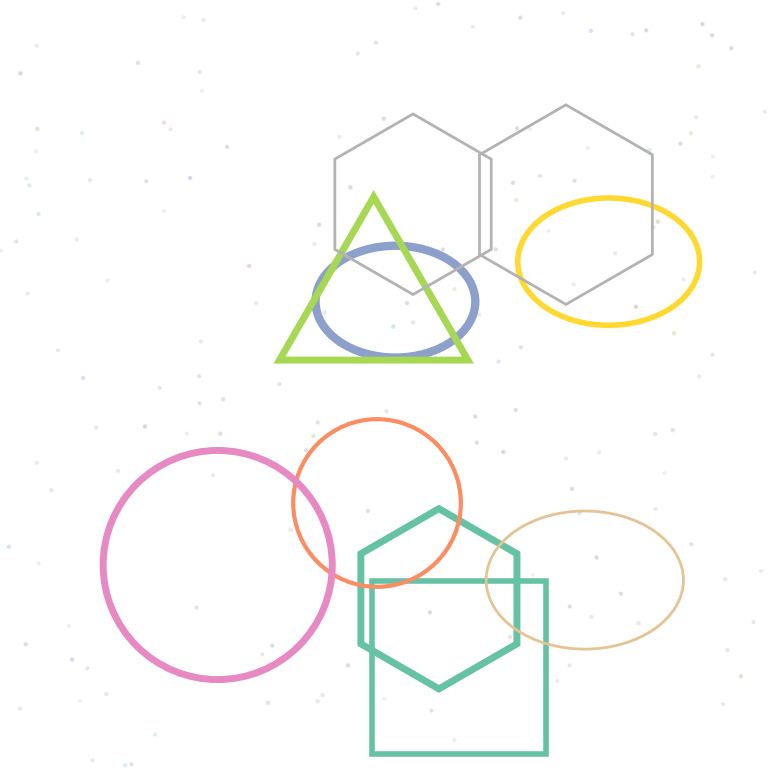[{"shape": "square", "thickness": 2, "radius": 0.56, "center": [0.596, 0.133]}, {"shape": "hexagon", "thickness": 2.5, "radius": 0.59, "center": [0.57, 0.222]}, {"shape": "circle", "thickness": 1.5, "radius": 0.54, "center": [0.49, 0.347]}, {"shape": "oval", "thickness": 3, "radius": 0.52, "center": [0.514, 0.608]}, {"shape": "circle", "thickness": 2.5, "radius": 0.74, "center": [0.283, 0.266]}, {"shape": "triangle", "thickness": 2.5, "radius": 0.71, "center": [0.485, 0.603]}, {"shape": "oval", "thickness": 2, "radius": 0.59, "center": [0.791, 0.66]}, {"shape": "oval", "thickness": 1, "radius": 0.64, "center": [0.759, 0.247]}, {"shape": "hexagon", "thickness": 1, "radius": 0.65, "center": [0.735, 0.734]}, {"shape": "hexagon", "thickness": 1, "radius": 0.59, "center": [0.536, 0.735]}]